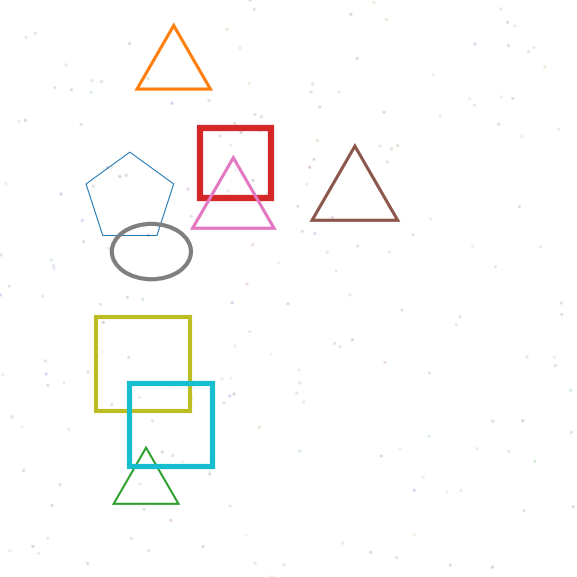[{"shape": "pentagon", "thickness": 0.5, "radius": 0.4, "center": [0.225, 0.656]}, {"shape": "triangle", "thickness": 1.5, "radius": 0.37, "center": [0.301, 0.882]}, {"shape": "triangle", "thickness": 1, "radius": 0.32, "center": [0.253, 0.159]}, {"shape": "square", "thickness": 3, "radius": 0.31, "center": [0.408, 0.717]}, {"shape": "triangle", "thickness": 1.5, "radius": 0.43, "center": [0.615, 0.66]}, {"shape": "triangle", "thickness": 1.5, "radius": 0.41, "center": [0.404, 0.645]}, {"shape": "oval", "thickness": 2, "radius": 0.34, "center": [0.262, 0.564]}, {"shape": "square", "thickness": 2, "radius": 0.41, "center": [0.248, 0.369]}, {"shape": "square", "thickness": 2.5, "radius": 0.36, "center": [0.295, 0.264]}]